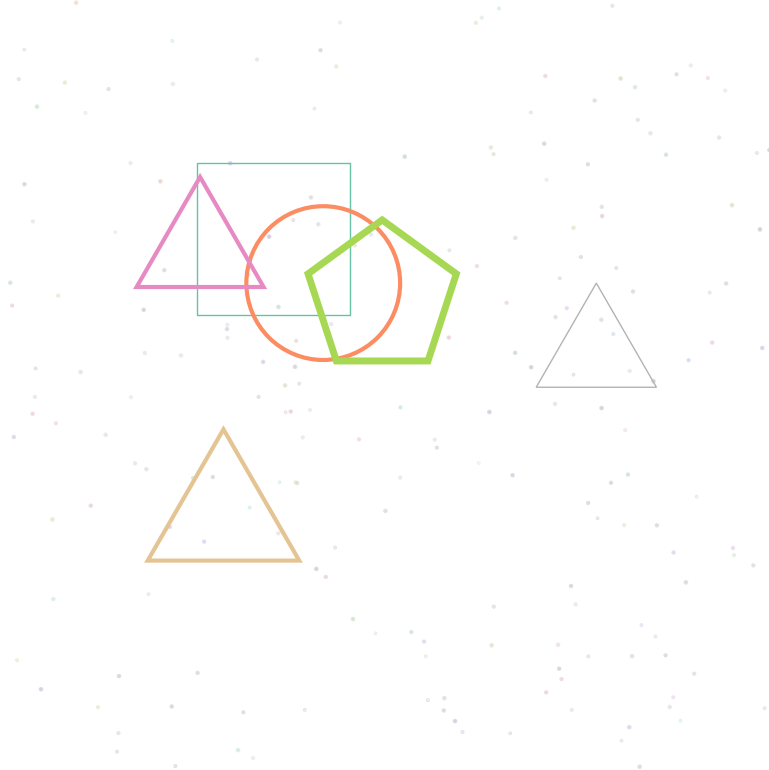[{"shape": "square", "thickness": 0.5, "radius": 0.49, "center": [0.355, 0.69]}, {"shape": "circle", "thickness": 1.5, "radius": 0.5, "center": [0.42, 0.632]}, {"shape": "triangle", "thickness": 1.5, "radius": 0.48, "center": [0.26, 0.675]}, {"shape": "pentagon", "thickness": 2.5, "radius": 0.51, "center": [0.496, 0.613]}, {"shape": "triangle", "thickness": 1.5, "radius": 0.57, "center": [0.29, 0.329]}, {"shape": "triangle", "thickness": 0.5, "radius": 0.45, "center": [0.774, 0.542]}]